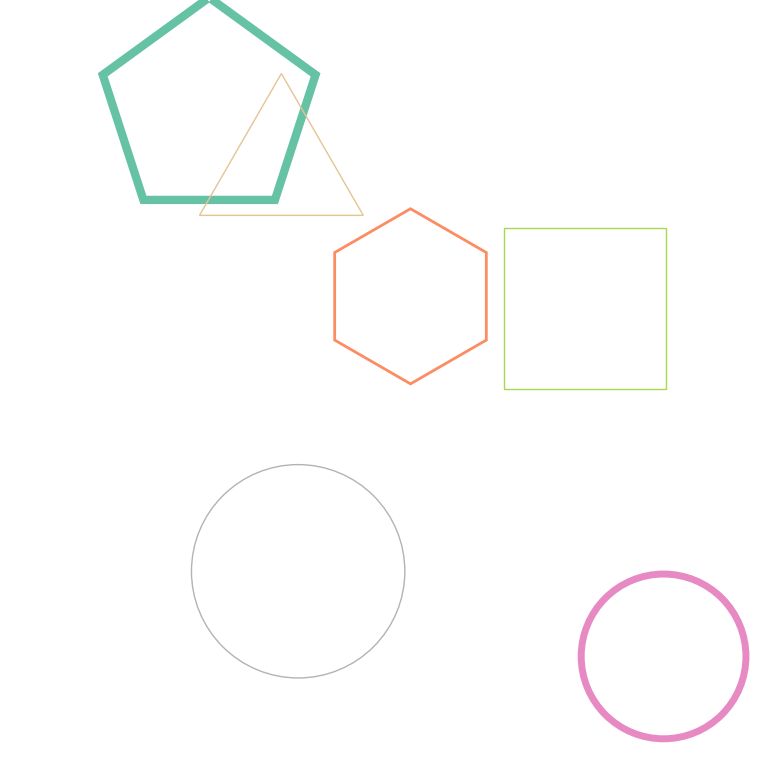[{"shape": "pentagon", "thickness": 3, "radius": 0.73, "center": [0.272, 0.858]}, {"shape": "hexagon", "thickness": 1, "radius": 0.57, "center": [0.533, 0.615]}, {"shape": "circle", "thickness": 2.5, "radius": 0.53, "center": [0.862, 0.148]}, {"shape": "square", "thickness": 0.5, "radius": 0.52, "center": [0.76, 0.599]}, {"shape": "triangle", "thickness": 0.5, "radius": 0.61, "center": [0.365, 0.782]}, {"shape": "circle", "thickness": 0.5, "radius": 0.69, "center": [0.387, 0.258]}]